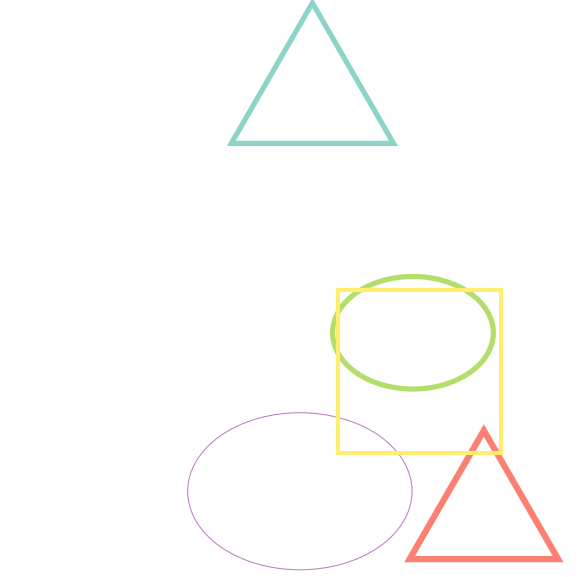[{"shape": "triangle", "thickness": 2.5, "radius": 0.81, "center": [0.541, 0.832]}, {"shape": "triangle", "thickness": 3, "radius": 0.74, "center": [0.838, 0.105]}, {"shape": "oval", "thickness": 2.5, "radius": 0.7, "center": [0.715, 0.423]}, {"shape": "oval", "thickness": 0.5, "radius": 0.97, "center": [0.519, 0.148]}, {"shape": "square", "thickness": 2, "radius": 0.7, "center": [0.727, 0.356]}]